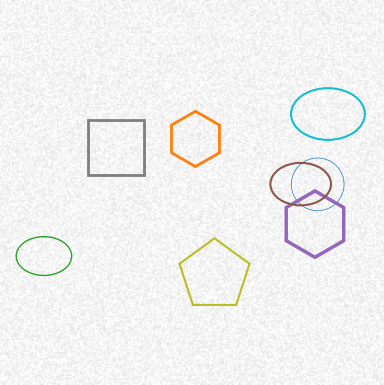[{"shape": "circle", "thickness": 0.5, "radius": 0.34, "center": [0.825, 0.521]}, {"shape": "hexagon", "thickness": 2, "radius": 0.36, "center": [0.508, 0.639]}, {"shape": "oval", "thickness": 1, "radius": 0.36, "center": [0.114, 0.335]}, {"shape": "hexagon", "thickness": 2.5, "radius": 0.43, "center": [0.818, 0.418]}, {"shape": "oval", "thickness": 1.5, "radius": 0.39, "center": [0.781, 0.522]}, {"shape": "square", "thickness": 2, "radius": 0.36, "center": [0.301, 0.618]}, {"shape": "pentagon", "thickness": 1.5, "radius": 0.48, "center": [0.557, 0.285]}, {"shape": "oval", "thickness": 1.5, "radius": 0.48, "center": [0.852, 0.704]}]